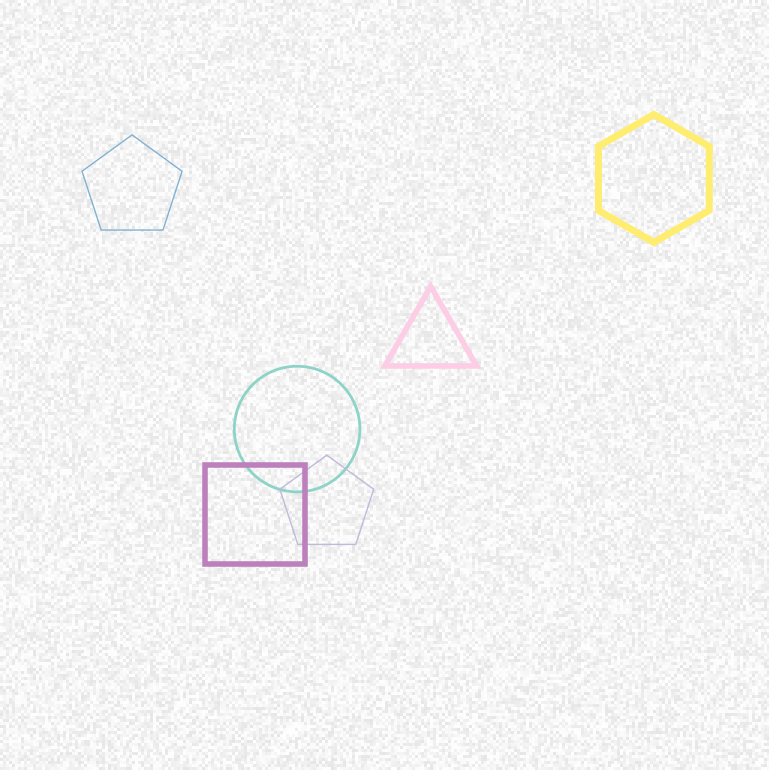[{"shape": "circle", "thickness": 1, "radius": 0.41, "center": [0.386, 0.443]}, {"shape": "pentagon", "thickness": 0.5, "radius": 0.32, "center": [0.424, 0.345]}, {"shape": "pentagon", "thickness": 0.5, "radius": 0.34, "center": [0.171, 0.756]}, {"shape": "triangle", "thickness": 2, "radius": 0.34, "center": [0.559, 0.559]}, {"shape": "square", "thickness": 2, "radius": 0.32, "center": [0.331, 0.332]}, {"shape": "hexagon", "thickness": 2.5, "radius": 0.42, "center": [0.849, 0.768]}]